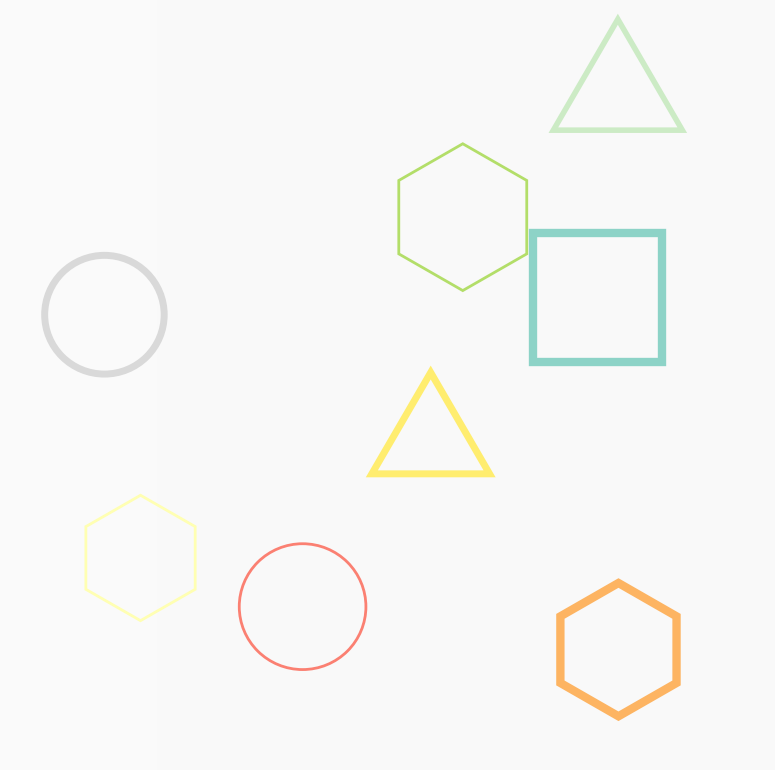[{"shape": "square", "thickness": 3, "radius": 0.42, "center": [0.771, 0.613]}, {"shape": "hexagon", "thickness": 1, "radius": 0.41, "center": [0.181, 0.275]}, {"shape": "circle", "thickness": 1, "radius": 0.41, "center": [0.39, 0.212]}, {"shape": "hexagon", "thickness": 3, "radius": 0.43, "center": [0.798, 0.156]}, {"shape": "hexagon", "thickness": 1, "radius": 0.48, "center": [0.597, 0.718]}, {"shape": "circle", "thickness": 2.5, "radius": 0.39, "center": [0.135, 0.591]}, {"shape": "triangle", "thickness": 2, "radius": 0.48, "center": [0.797, 0.879]}, {"shape": "triangle", "thickness": 2.5, "radius": 0.44, "center": [0.556, 0.428]}]